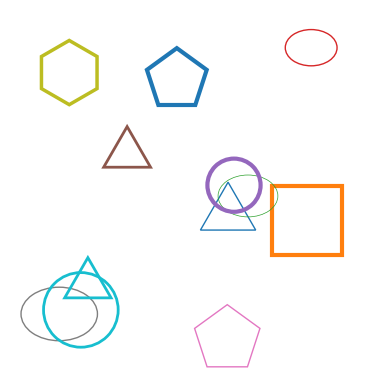[{"shape": "triangle", "thickness": 1, "radius": 0.41, "center": [0.592, 0.444]}, {"shape": "pentagon", "thickness": 3, "radius": 0.41, "center": [0.459, 0.793]}, {"shape": "square", "thickness": 3, "radius": 0.45, "center": [0.798, 0.426]}, {"shape": "oval", "thickness": 0.5, "radius": 0.39, "center": [0.644, 0.491]}, {"shape": "oval", "thickness": 1, "radius": 0.34, "center": [0.808, 0.876]}, {"shape": "circle", "thickness": 3, "radius": 0.35, "center": [0.608, 0.519]}, {"shape": "triangle", "thickness": 2, "radius": 0.35, "center": [0.33, 0.601]}, {"shape": "pentagon", "thickness": 1, "radius": 0.45, "center": [0.59, 0.119]}, {"shape": "oval", "thickness": 1, "radius": 0.5, "center": [0.154, 0.185]}, {"shape": "hexagon", "thickness": 2.5, "radius": 0.42, "center": [0.18, 0.812]}, {"shape": "triangle", "thickness": 2, "radius": 0.35, "center": [0.228, 0.261]}, {"shape": "circle", "thickness": 2, "radius": 0.48, "center": [0.21, 0.195]}]